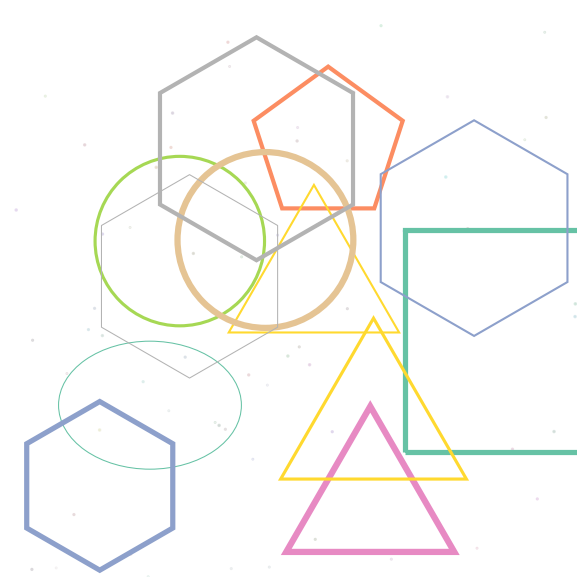[{"shape": "oval", "thickness": 0.5, "radius": 0.79, "center": [0.26, 0.298]}, {"shape": "square", "thickness": 2.5, "radius": 0.96, "center": [0.894, 0.409]}, {"shape": "pentagon", "thickness": 2, "radius": 0.68, "center": [0.568, 0.748]}, {"shape": "hexagon", "thickness": 2.5, "radius": 0.73, "center": [0.173, 0.158]}, {"shape": "hexagon", "thickness": 1, "radius": 0.93, "center": [0.821, 0.604]}, {"shape": "triangle", "thickness": 3, "radius": 0.84, "center": [0.641, 0.127]}, {"shape": "circle", "thickness": 1.5, "radius": 0.73, "center": [0.311, 0.582]}, {"shape": "triangle", "thickness": 1.5, "radius": 0.93, "center": [0.647, 0.262]}, {"shape": "triangle", "thickness": 1, "radius": 0.85, "center": [0.544, 0.509]}, {"shape": "circle", "thickness": 3, "radius": 0.76, "center": [0.46, 0.584]}, {"shape": "hexagon", "thickness": 2, "radius": 0.96, "center": [0.444, 0.742]}, {"shape": "hexagon", "thickness": 0.5, "radius": 0.88, "center": [0.328, 0.521]}]